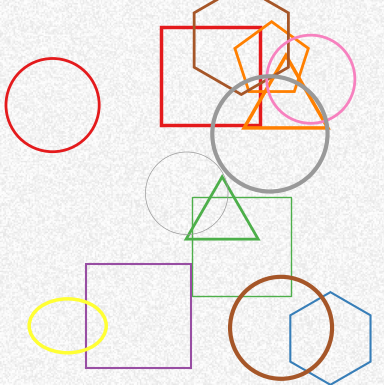[{"shape": "circle", "thickness": 2, "radius": 0.61, "center": [0.137, 0.727]}, {"shape": "square", "thickness": 2.5, "radius": 0.64, "center": [0.546, 0.803]}, {"shape": "hexagon", "thickness": 1.5, "radius": 0.6, "center": [0.858, 0.121]}, {"shape": "triangle", "thickness": 2, "radius": 0.54, "center": [0.577, 0.433]}, {"shape": "square", "thickness": 1, "radius": 0.64, "center": [0.627, 0.359]}, {"shape": "square", "thickness": 1.5, "radius": 0.68, "center": [0.36, 0.179]}, {"shape": "pentagon", "thickness": 2, "radius": 0.5, "center": [0.706, 0.843]}, {"shape": "triangle", "thickness": 2.5, "radius": 0.63, "center": [0.743, 0.73]}, {"shape": "oval", "thickness": 2.5, "radius": 0.5, "center": [0.176, 0.154]}, {"shape": "hexagon", "thickness": 2, "radius": 0.71, "center": [0.627, 0.896]}, {"shape": "circle", "thickness": 3, "radius": 0.66, "center": [0.73, 0.149]}, {"shape": "circle", "thickness": 2, "radius": 0.57, "center": [0.807, 0.794]}, {"shape": "circle", "thickness": 0.5, "radius": 0.54, "center": [0.485, 0.498]}, {"shape": "circle", "thickness": 3, "radius": 0.75, "center": [0.701, 0.652]}]